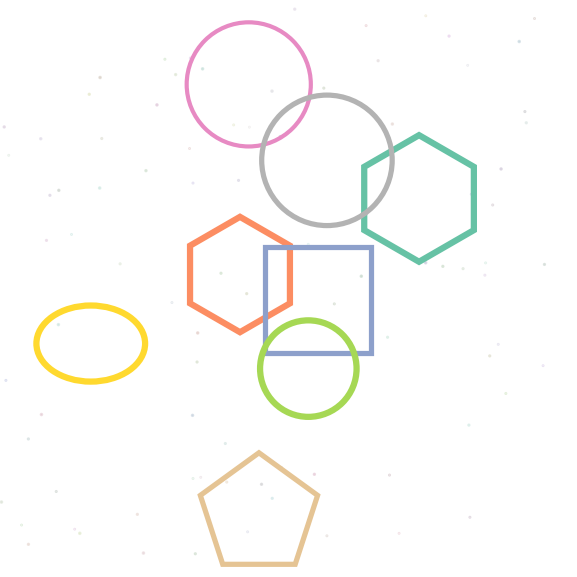[{"shape": "hexagon", "thickness": 3, "radius": 0.55, "center": [0.726, 0.655]}, {"shape": "hexagon", "thickness": 3, "radius": 0.5, "center": [0.416, 0.524]}, {"shape": "square", "thickness": 2.5, "radius": 0.46, "center": [0.551, 0.479]}, {"shape": "circle", "thickness": 2, "radius": 0.54, "center": [0.431, 0.853]}, {"shape": "circle", "thickness": 3, "radius": 0.42, "center": [0.534, 0.361]}, {"shape": "oval", "thickness": 3, "radius": 0.47, "center": [0.157, 0.404]}, {"shape": "pentagon", "thickness": 2.5, "radius": 0.53, "center": [0.448, 0.108]}, {"shape": "circle", "thickness": 2.5, "radius": 0.56, "center": [0.566, 0.721]}]